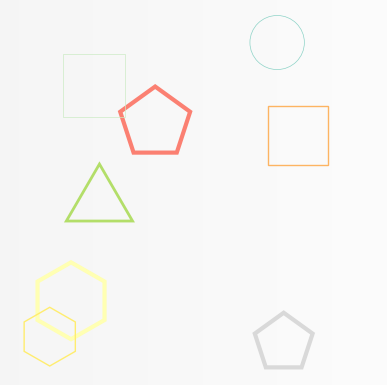[{"shape": "circle", "thickness": 0.5, "radius": 0.35, "center": [0.715, 0.89]}, {"shape": "hexagon", "thickness": 3, "radius": 0.5, "center": [0.183, 0.219]}, {"shape": "pentagon", "thickness": 3, "radius": 0.47, "center": [0.4, 0.68]}, {"shape": "square", "thickness": 1, "radius": 0.38, "center": [0.769, 0.647]}, {"shape": "triangle", "thickness": 2, "radius": 0.49, "center": [0.257, 0.475]}, {"shape": "pentagon", "thickness": 3, "radius": 0.39, "center": [0.732, 0.109]}, {"shape": "square", "thickness": 0.5, "radius": 0.4, "center": [0.242, 0.778]}, {"shape": "hexagon", "thickness": 1, "radius": 0.38, "center": [0.128, 0.126]}]